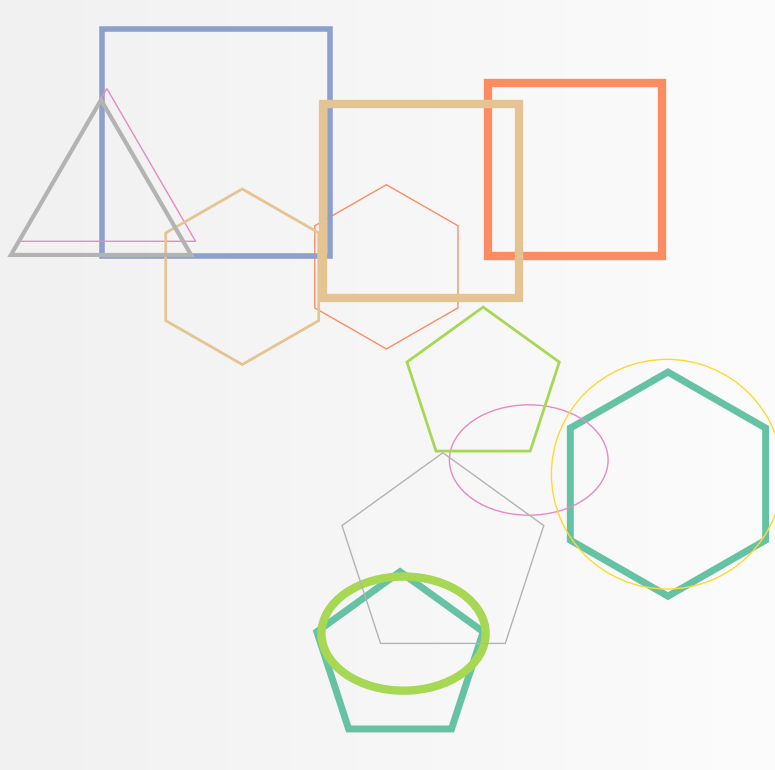[{"shape": "hexagon", "thickness": 2.5, "radius": 0.73, "center": [0.862, 0.371]}, {"shape": "pentagon", "thickness": 2.5, "radius": 0.56, "center": [0.516, 0.145]}, {"shape": "square", "thickness": 3, "radius": 0.56, "center": [0.742, 0.78]}, {"shape": "hexagon", "thickness": 0.5, "radius": 0.53, "center": [0.499, 0.653]}, {"shape": "square", "thickness": 2, "radius": 0.74, "center": [0.279, 0.815]}, {"shape": "triangle", "thickness": 0.5, "radius": 0.66, "center": [0.138, 0.753]}, {"shape": "oval", "thickness": 0.5, "radius": 0.51, "center": [0.682, 0.403]}, {"shape": "oval", "thickness": 3, "radius": 0.53, "center": [0.521, 0.177]}, {"shape": "pentagon", "thickness": 1, "radius": 0.52, "center": [0.623, 0.498]}, {"shape": "circle", "thickness": 0.5, "radius": 0.75, "center": [0.861, 0.384]}, {"shape": "square", "thickness": 3, "radius": 0.63, "center": [0.543, 0.739]}, {"shape": "hexagon", "thickness": 1, "radius": 0.57, "center": [0.313, 0.641]}, {"shape": "pentagon", "thickness": 0.5, "radius": 0.68, "center": [0.571, 0.275]}, {"shape": "triangle", "thickness": 1.5, "radius": 0.67, "center": [0.13, 0.736]}]